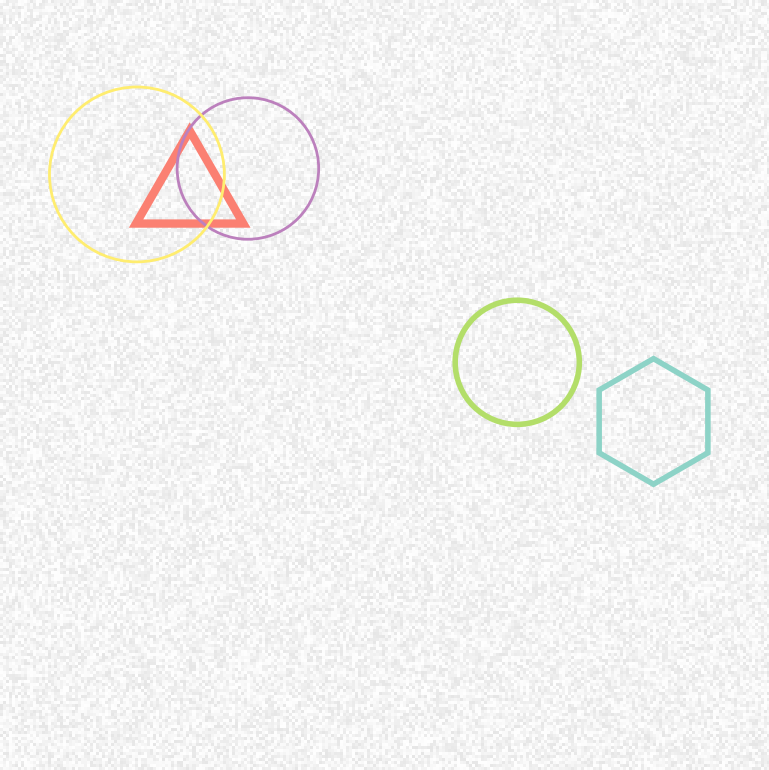[{"shape": "hexagon", "thickness": 2, "radius": 0.41, "center": [0.849, 0.453]}, {"shape": "triangle", "thickness": 3, "radius": 0.4, "center": [0.246, 0.75]}, {"shape": "circle", "thickness": 2, "radius": 0.4, "center": [0.672, 0.529]}, {"shape": "circle", "thickness": 1, "radius": 0.46, "center": [0.322, 0.781]}, {"shape": "circle", "thickness": 1, "radius": 0.57, "center": [0.178, 0.773]}]